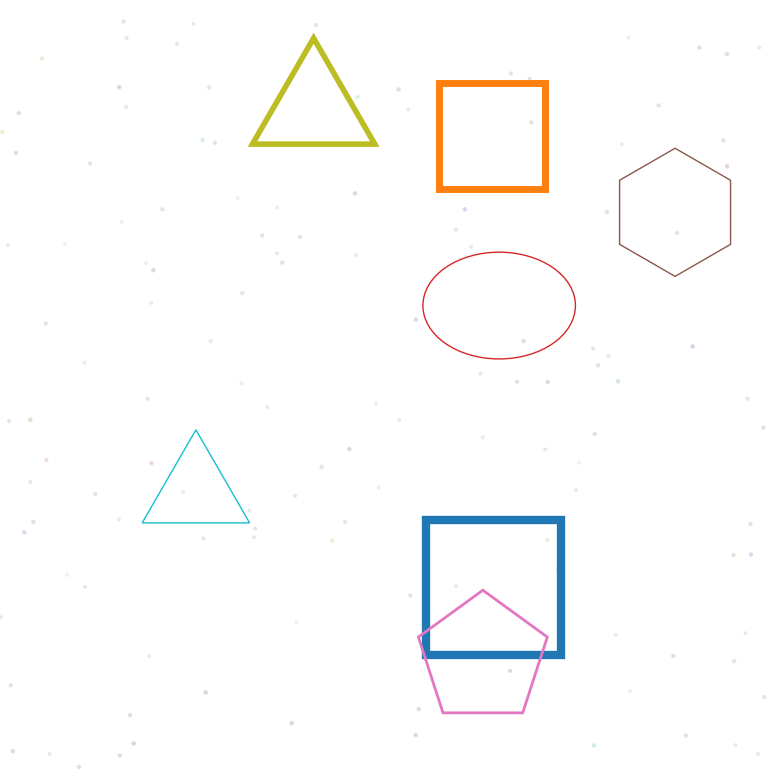[{"shape": "square", "thickness": 3, "radius": 0.44, "center": [0.641, 0.237]}, {"shape": "square", "thickness": 2.5, "radius": 0.34, "center": [0.639, 0.823]}, {"shape": "oval", "thickness": 0.5, "radius": 0.5, "center": [0.648, 0.603]}, {"shape": "hexagon", "thickness": 0.5, "radius": 0.42, "center": [0.877, 0.724]}, {"shape": "pentagon", "thickness": 1, "radius": 0.44, "center": [0.627, 0.145]}, {"shape": "triangle", "thickness": 2, "radius": 0.46, "center": [0.407, 0.859]}, {"shape": "triangle", "thickness": 0.5, "radius": 0.4, "center": [0.254, 0.361]}]